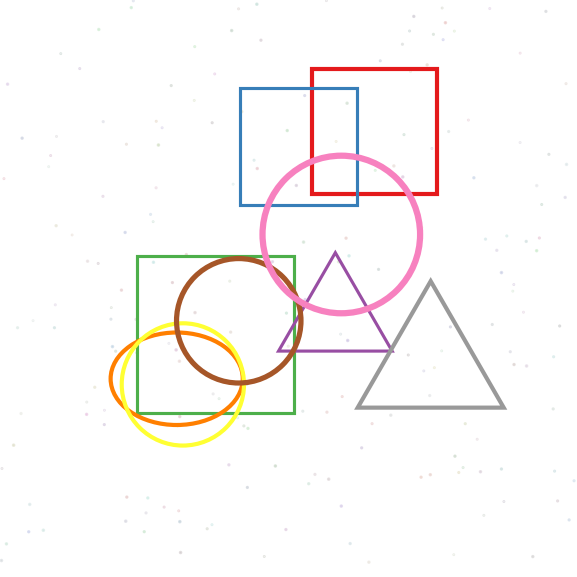[{"shape": "square", "thickness": 2, "radius": 0.54, "center": [0.649, 0.771]}, {"shape": "square", "thickness": 1.5, "radius": 0.51, "center": [0.517, 0.745]}, {"shape": "square", "thickness": 1.5, "radius": 0.68, "center": [0.373, 0.42]}, {"shape": "triangle", "thickness": 1.5, "radius": 0.57, "center": [0.581, 0.448]}, {"shape": "oval", "thickness": 2, "radius": 0.57, "center": [0.306, 0.343]}, {"shape": "circle", "thickness": 2, "radius": 0.53, "center": [0.317, 0.333]}, {"shape": "circle", "thickness": 2.5, "radius": 0.54, "center": [0.413, 0.444]}, {"shape": "circle", "thickness": 3, "radius": 0.68, "center": [0.591, 0.593]}, {"shape": "triangle", "thickness": 2, "radius": 0.73, "center": [0.746, 0.366]}]